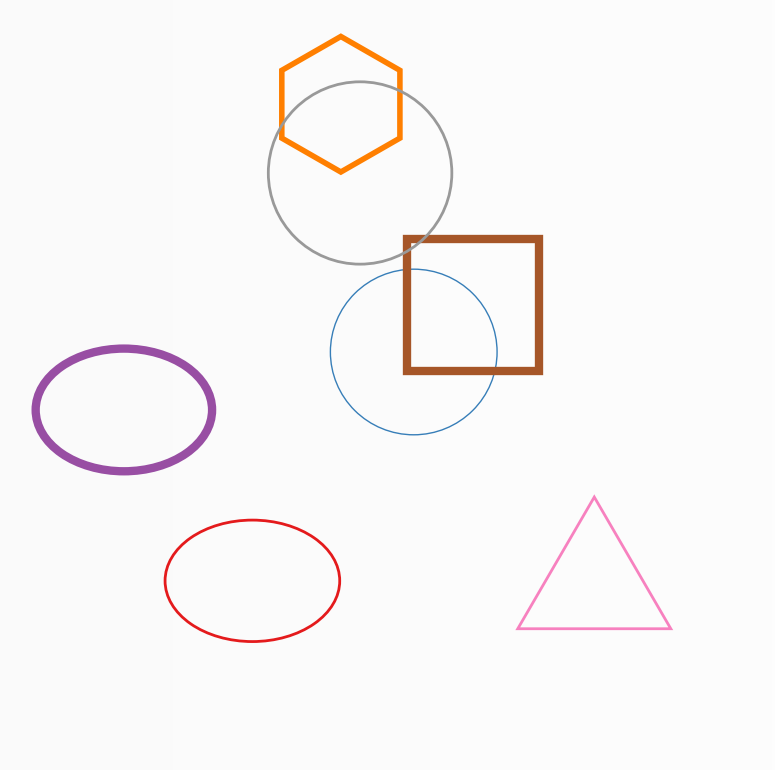[{"shape": "oval", "thickness": 1, "radius": 0.56, "center": [0.326, 0.246]}, {"shape": "circle", "thickness": 0.5, "radius": 0.54, "center": [0.534, 0.543]}, {"shape": "oval", "thickness": 3, "radius": 0.57, "center": [0.16, 0.468]}, {"shape": "hexagon", "thickness": 2, "radius": 0.44, "center": [0.44, 0.865]}, {"shape": "square", "thickness": 3, "radius": 0.43, "center": [0.61, 0.604]}, {"shape": "triangle", "thickness": 1, "radius": 0.57, "center": [0.767, 0.24]}, {"shape": "circle", "thickness": 1, "radius": 0.59, "center": [0.465, 0.775]}]